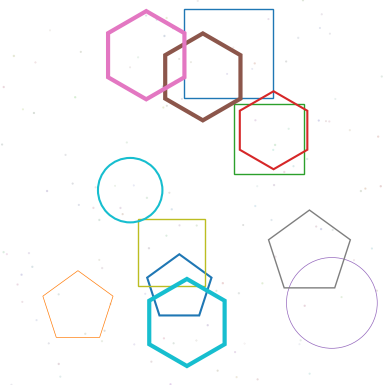[{"shape": "pentagon", "thickness": 1.5, "radius": 0.44, "center": [0.466, 0.252]}, {"shape": "square", "thickness": 1, "radius": 0.58, "center": [0.592, 0.86]}, {"shape": "pentagon", "thickness": 0.5, "radius": 0.48, "center": [0.202, 0.201]}, {"shape": "square", "thickness": 1, "radius": 0.45, "center": [0.698, 0.639]}, {"shape": "hexagon", "thickness": 1.5, "radius": 0.51, "center": [0.711, 0.662]}, {"shape": "circle", "thickness": 0.5, "radius": 0.59, "center": [0.862, 0.213]}, {"shape": "hexagon", "thickness": 3, "radius": 0.56, "center": [0.527, 0.8]}, {"shape": "hexagon", "thickness": 3, "radius": 0.57, "center": [0.38, 0.857]}, {"shape": "pentagon", "thickness": 1, "radius": 0.56, "center": [0.804, 0.343]}, {"shape": "square", "thickness": 1, "radius": 0.44, "center": [0.446, 0.345]}, {"shape": "circle", "thickness": 1.5, "radius": 0.42, "center": [0.338, 0.506]}, {"shape": "hexagon", "thickness": 3, "radius": 0.57, "center": [0.486, 0.162]}]